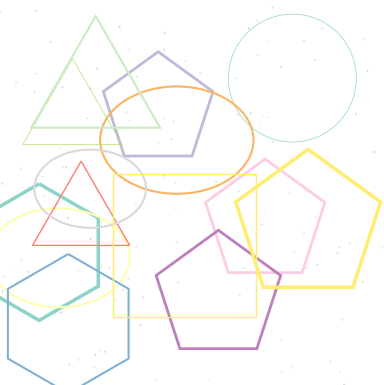[{"shape": "circle", "thickness": 0.5, "radius": 0.83, "center": [0.759, 0.797]}, {"shape": "hexagon", "thickness": 2.5, "radius": 0.89, "center": [0.102, 0.345]}, {"shape": "oval", "thickness": 1.5, "radius": 0.92, "center": [0.153, 0.33]}, {"shape": "pentagon", "thickness": 2, "radius": 0.75, "center": [0.411, 0.716]}, {"shape": "triangle", "thickness": 1, "radius": 0.73, "center": [0.211, 0.435]}, {"shape": "hexagon", "thickness": 1.5, "radius": 0.91, "center": [0.177, 0.159]}, {"shape": "oval", "thickness": 1.5, "radius": 1.0, "center": [0.459, 0.636]}, {"shape": "triangle", "thickness": 0.5, "radius": 0.75, "center": [0.188, 0.699]}, {"shape": "pentagon", "thickness": 2, "radius": 0.82, "center": [0.689, 0.424]}, {"shape": "oval", "thickness": 1.5, "radius": 0.73, "center": [0.234, 0.51]}, {"shape": "pentagon", "thickness": 2, "radius": 0.85, "center": [0.567, 0.232]}, {"shape": "triangle", "thickness": 1.5, "radius": 0.97, "center": [0.249, 0.765]}, {"shape": "pentagon", "thickness": 2.5, "radius": 0.99, "center": [0.8, 0.414]}, {"shape": "square", "thickness": 1, "radius": 0.93, "center": [0.479, 0.363]}]